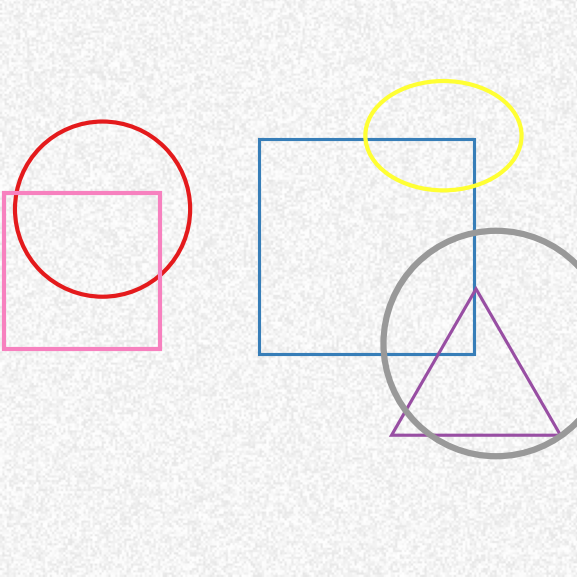[{"shape": "circle", "thickness": 2, "radius": 0.76, "center": [0.178, 0.637]}, {"shape": "square", "thickness": 1.5, "radius": 0.93, "center": [0.634, 0.573]}, {"shape": "triangle", "thickness": 1.5, "radius": 0.84, "center": [0.824, 0.33]}, {"shape": "oval", "thickness": 2, "radius": 0.68, "center": [0.768, 0.764]}, {"shape": "square", "thickness": 2, "radius": 0.68, "center": [0.142, 0.531]}, {"shape": "circle", "thickness": 3, "radius": 0.98, "center": [0.859, 0.404]}]